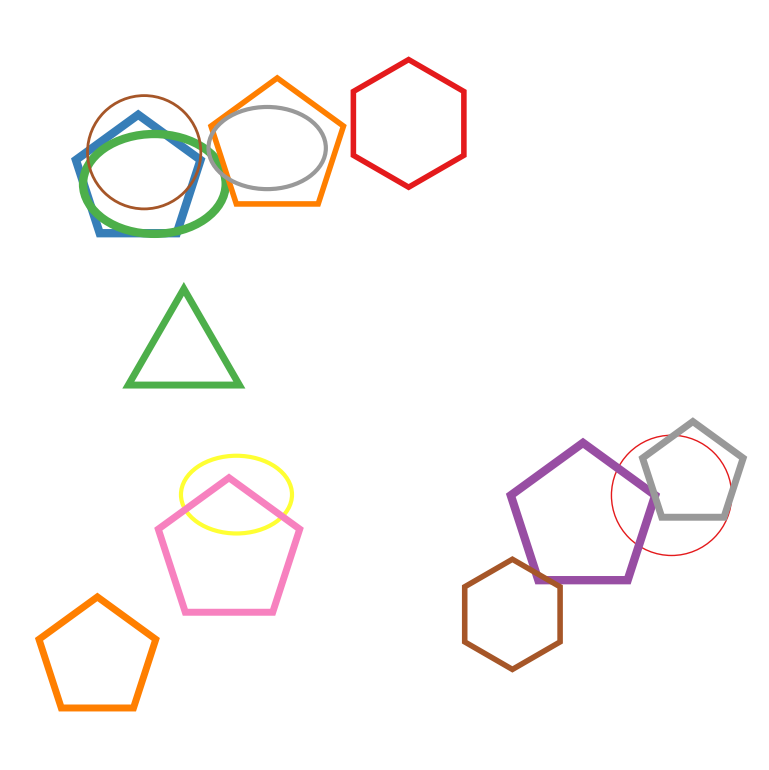[{"shape": "circle", "thickness": 0.5, "radius": 0.39, "center": [0.872, 0.357]}, {"shape": "hexagon", "thickness": 2, "radius": 0.41, "center": [0.531, 0.84]}, {"shape": "pentagon", "thickness": 3, "radius": 0.43, "center": [0.18, 0.766]}, {"shape": "triangle", "thickness": 2.5, "radius": 0.42, "center": [0.239, 0.542]}, {"shape": "oval", "thickness": 3, "radius": 0.46, "center": [0.2, 0.761]}, {"shape": "pentagon", "thickness": 3, "radius": 0.49, "center": [0.757, 0.326]}, {"shape": "pentagon", "thickness": 2, "radius": 0.45, "center": [0.36, 0.808]}, {"shape": "pentagon", "thickness": 2.5, "radius": 0.4, "center": [0.126, 0.145]}, {"shape": "oval", "thickness": 1.5, "radius": 0.36, "center": [0.307, 0.358]}, {"shape": "hexagon", "thickness": 2, "radius": 0.36, "center": [0.665, 0.202]}, {"shape": "circle", "thickness": 1, "radius": 0.37, "center": [0.187, 0.802]}, {"shape": "pentagon", "thickness": 2.5, "radius": 0.48, "center": [0.297, 0.283]}, {"shape": "pentagon", "thickness": 2.5, "radius": 0.34, "center": [0.9, 0.384]}, {"shape": "oval", "thickness": 1.5, "radius": 0.38, "center": [0.347, 0.808]}]